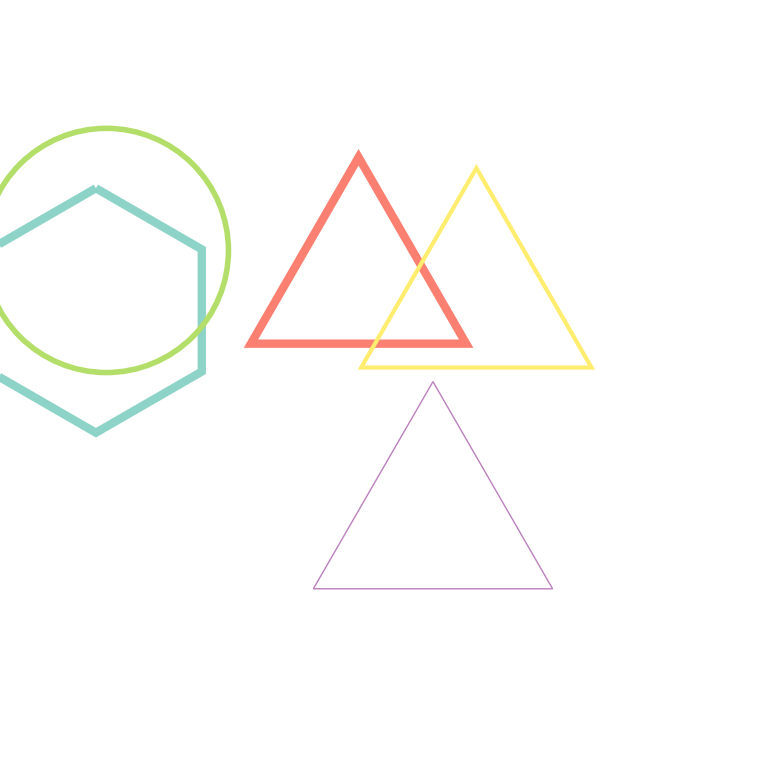[{"shape": "hexagon", "thickness": 3, "radius": 0.79, "center": [0.125, 0.597]}, {"shape": "triangle", "thickness": 3, "radius": 0.81, "center": [0.466, 0.634]}, {"shape": "circle", "thickness": 2, "radius": 0.79, "center": [0.138, 0.675]}, {"shape": "triangle", "thickness": 0.5, "radius": 0.9, "center": [0.562, 0.325]}, {"shape": "triangle", "thickness": 1.5, "radius": 0.86, "center": [0.619, 0.609]}]